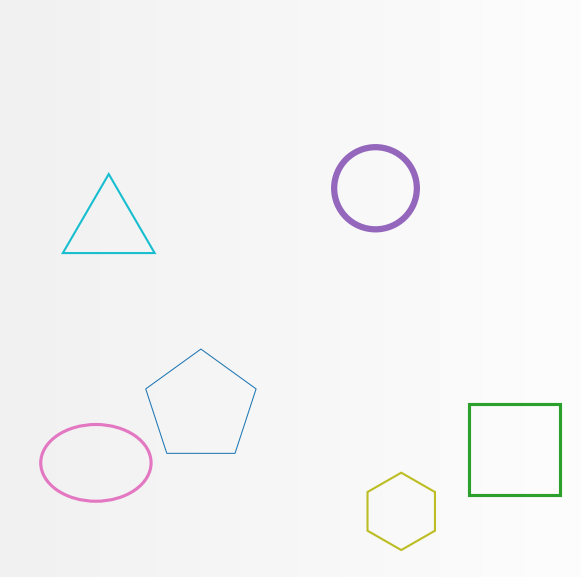[{"shape": "pentagon", "thickness": 0.5, "radius": 0.5, "center": [0.346, 0.295]}, {"shape": "square", "thickness": 1.5, "radius": 0.39, "center": [0.886, 0.221]}, {"shape": "circle", "thickness": 3, "radius": 0.36, "center": [0.646, 0.673]}, {"shape": "oval", "thickness": 1.5, "radius": 0.47, "center": [0.165, 0.198]}, {"shape": "hexagon", "thickness": 1, "radius": 0.33, "center": [0.69, 0.114]}, {"shape": "triangle", "thickness": 1, "radius": 0.46, "center": [0.187, 0.607]}]